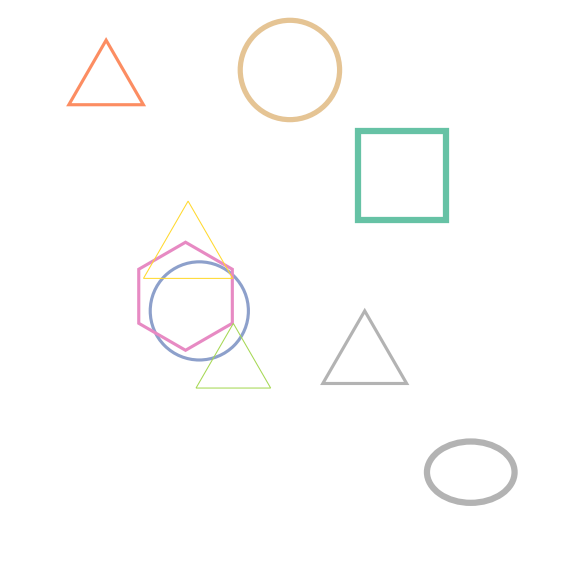[{"shape": "square", "thickness": 3, "radius": 0.38, "center": [0.697, 0.695]}, {"shape": "triangle", "thickness": 1.5, "radius": 0.37, "center": [0.184, 0.855]}, {"shape": "circle", "thickness": 1.5, "radius": 0.42, "center": [0.345, 0.461]}, {"shape": "hexagon", "thickness": 1.5, "radius": 0.47, "center": [0.321, 0.486]}, {"shape": "triangle", "thickness": 0.5, "radius": 0.37, "center": [0.404, 0.364]}, {"shape": "triangle", "thickness": 0.5, "radius": 0.45, "center": [0.326, 0.562]}, {"shape": "circle", "thickness": 2.5, "radius": 0.43, "center": [0.502, 0.878]}, {"shape": "oval", "thickness": 3, "radius": 0.38, "center": [0.815, 0.182]}, {"shape": "triangle", "thickness": 1.5, "radius": 0.42, "center": [0.632, 0.377]}]